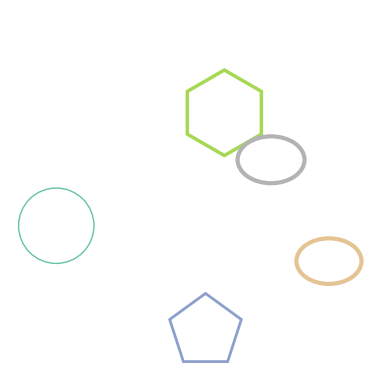[{"shape": "circle", "thickness": 1, "radius": 0.49, "center": [0.146, 0.414]}, {"shape": "pentagon", "thickness": 2, "radius": 0.49, "center": [0.534, 0.14]}, {"shape": "hexagon", "thickness": 2.5, "radius": 0.56, "center": [0.583, 0.707]}, {"shape": "oval", "thickness": 3, "radius": 0.42, "center": [0.854, 0.322]}, {"shape": "oval", "thickness": 3, "radius": 0.43, "center": [0.704, 0.585]}]